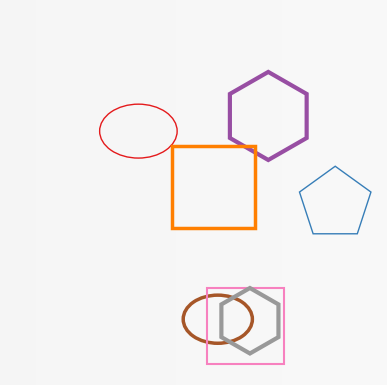[{"shape": "oval", "thickness": 1, "radius": 0.5, "center": [0.357, 0.659]}, {"shape": "pentagon", "thickness": 1, "radius": 0.48, "center": [0.865, 0.471]}, {"shape": "hexagon", "thickness": 3, "radius": 0.57, "center": [0.692, 0.699]}, {"shape": "square", "thickness": 2.5, "radius": 0.53, "center": [0.551, 0.515]}, {"shape": "oval", "thickness": 2.5, "radius": 0.45, "center": [0.562, 0.171]}, {"shape": "square", "thickness": 1.5, "radius": 0.49, "center": [0.633, 0.154]}, {"shape": "hexagon", "thickness": 3, "radius": 0.43, "center": [0.645, 0.167]}]